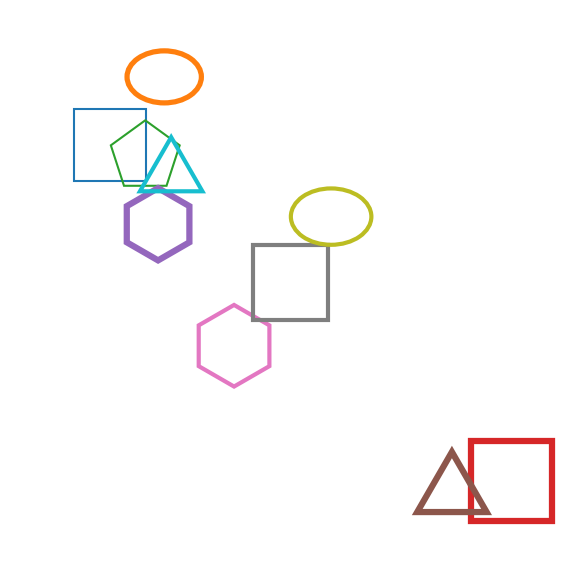[{"shape": "square", "thickness": 1, "radius": 0.31, "center": [0.19, 0.748]}, {"shape": "oval", "thickness": 2.5, "radius": 0.32, "center": [0.284, 0.866]}, {"shape": "pentagon", "thickness": 1, "radius": 0.31, "center": [0.252, 0.728]}, {"shape": "square", "thickness": 3, "radius": 0.35, "center": [0.885, 0.166]}, {"shape": "hexagon", "thickness": 3, "radius": 0.31, "center": [0.274, 0.611]}, {"shape": "triangle", "thickness": 3, "radius": 0.35, "center": [0.783, 0.147]}, {"shape": "hexagon", "thickness": 2, "radius": 0.35, "center": [0.405, 0.4]}, {"shape": "square", "thickness": 2, "radius": 0.32, "center": [0.503, 0.51]}, {"shape": "oval", "thickness": 2, "radius": 0.35, "center": [0.573, 0.624]}, {"shape": "triangle", "thickness": 2, "radius": 0.31, "center": [0.296, 0.699]}]